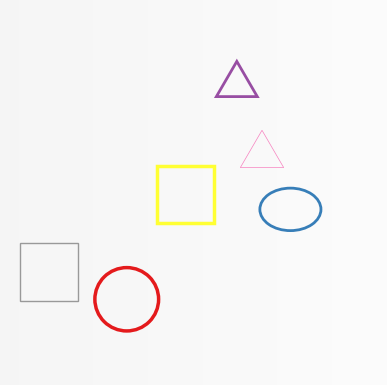[{"shape": "circle", "thickness": 2.5, "radius": 0.41, "center": [0.327, 0.223]}, {"shape": "oval", "thickness": 2, "radius": 0.39, "center": [0.749, 0.456]}, {"shape": "triangle", "thickness": 2, "radius": 0.3, "center": [0.611, 0.78]}, {"shape": "square", "thickness": 2.5, "radius": 0.37, "center": [0.479, 0.494]}, {"shape": "triangle", "thickness": 0.5, "radius": 0.32, "center": [0.676, 0.597]}, {"shape": "square", "thickness": 1, "radius": 0.38, "center": [0.127, 0.292]}]